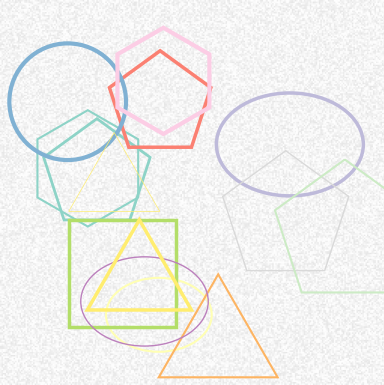[{"shape": "hexagon", "thickness": 1.5, "radius": 0.76, "center": [0.228, 0.563]}, {"shape": "pentagon", "thickness": 2, "radius": 0.73, "center": [0.252, 0.546]}, {"shape": "oval", "thickness": 1.5, "radius": 0.69, "center": [0.413, 0.182]}, {"shape": "oval", "thickness": 2.5, "radius": 0.95, "center": [0.753, 0.625]}, {"shape": "pentagon", "thickness": 2.5, "radius": 0.69, "center": [0.416, 0.73]}, {"shape": "circle", "thickness": 3, "radius": 0.76, "center": [0.176, 0.736]}, {"shape": "triangle", "thickness": 1.5, "radius": 0.89, "center": [0.567, 0.109]}, {"shape": "square", "thickness": 2.5, "radius": 0.69, "center": [0.319, 0.29]}, {"shape": "hexagon", "thickness": 3, "radius": 0.69, "center": [0.424, 0.79]}, {"shape": "pentagon", "thickness": 1, "radius": 0.86, "center": [0.742, 0.436]}, {"shape": "oval", "thickness": 1, "radius": 0.83, "center": [0.375, 0.217]}, {"shape": "pentagon", "thickness": 1.5, "radius": 0.95, "center": [0.896, 0.395]}, {"shape": "triangle", "thickness": 2.5, "radius": 0.78, "center": [0.362, 0.273]}, {"shape": "triangle", "thickness": 0.5, "radius": 0.68, "center": [0.297, 0.519]}]